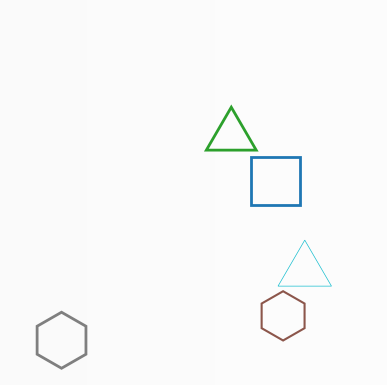[{"shape": "square", "thickness": 2, "radius": 0.32, "center": [0.71, 0.53]}, {"shape": "triangle", "thickness": 2, "radius": 0.37, "center": [0.597, 0.647]}, {"shape": "hexagon", "thickness": 1.5, "radius": 0.32, "center": [0.731, 0.18]}, {"shape": "hexagon", "thickness": 2, "radius": 0.36, "center": [0.159, 0.116]}, {"shape": "triangle", "thickness": 0.5, "radius": 0.4, "center": [0.786, 0.297]}]